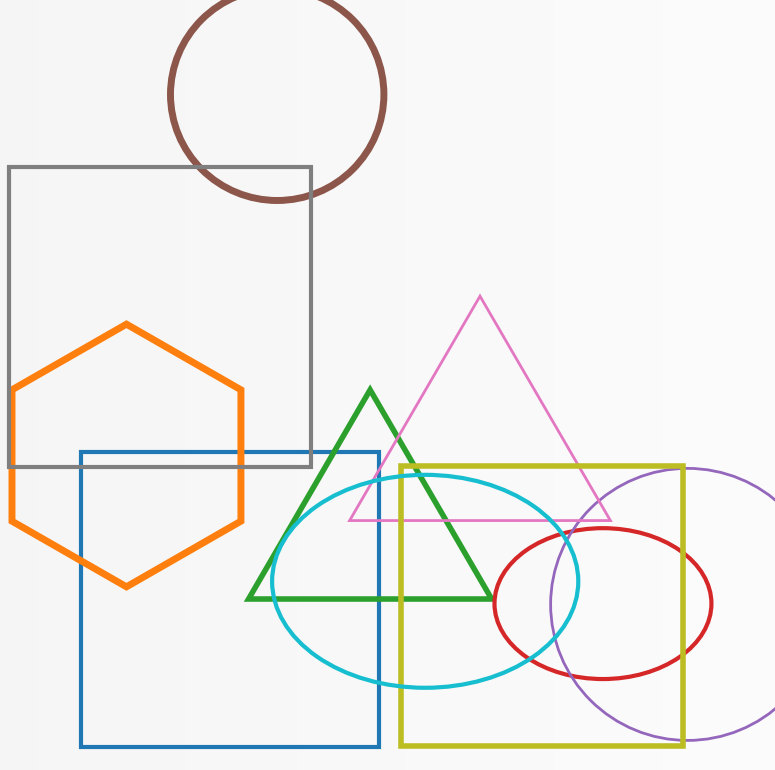[{"shape": "square", "thickness": 1.5, "radius": 0.96, "center": [0.297, 0.222]}, {"shape": "hexagon", "thickness": 2.5, "radius": 0.85, "center": [0.163, 0.408]}, {"shape": "triangle", "thickness": 2, "radius": 0.91, "center": [0.478, 0.313]}, {"shape": "oval", "thickness": 1.5, "radius": 0.7, "center": [0.778, 0.216]}, {"shape": "circle", "thickness": 1, "radius": 0.88, "center": [0.887, 0.215]}, {"shape": "circle", "thickness": 2.5, "radius": 0.69, "center": [0.358, 0.877]}, {"shape": "triangle", "thickness": 1, "radius": 0.97, "center": [0.619, 0.421]}, {"shape": "square", "thickness": 1.5, "radius": 0.97, "center": [0.207, 0.589]}, {"shape": "square", "thickness": 2, "radius": 0.91, "center": [0.699, 0.213]}, {"shape": "oval", "thickness": 1.5, "radius": 0.99, "center": [0.549, 0.245]}]